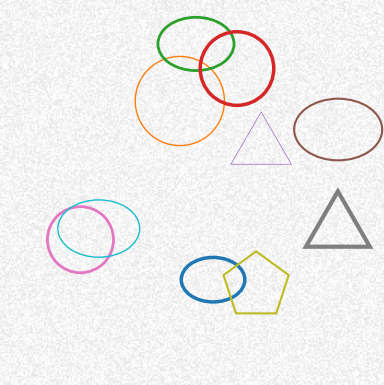[{"shape": "oval", "thickness": 2.5, "radius": 0.41, "center": [0.553, 0.274]}, {"shape": "circle", "thickness": 1, "radius": 0.58, "center": [0.467, 0.738]}, {"shape": "oval", "thickness": 2, "radius": 0.49, "center": [0.509, 0.886]}, {"shape": "circle", "thickness": 2.5, "radius": 0.48, "center": [0.616, 0.822]}, {"shape": "triangle", "thickness": 0.5, "radius": 0.45, "center": [0.678, 0.619]}, {"shape": "oval", "thickness": 1.5, "radius": 0.57, "center": [0.878, 0.664]}, {"shape": "circle", "thickness": 2, "radius": 0.43, "center": [0.209, 0.377]}, {"shape": "triangle", "thickness": 3, "radius": 0.48, "center": [0.878, 0.407]}, {"shape": "pentagon", "thickness": 1.5, "radius": 0.45, "center": [0.665, 0.258]}, {"shape": "oval", "thickness": 1, "radius": 0.53, "center": [0.257, 0.406]}]